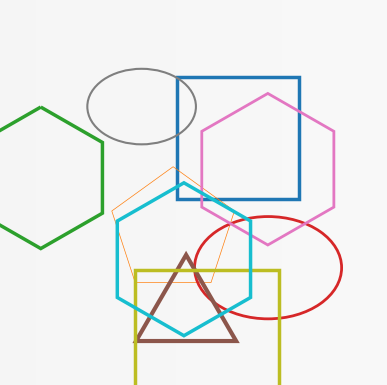[{"shape": "square", "thickness": 2.5, "radius": 0.79, "center": [0.615, 0.641]}, {"shape": "pentagon", "thickness": 0.5, "radius": 0.83, "center": [0.447, 0.401]}, {"shape": "hexagon", "thickness": 2.5, "radius": 0.92, "center": [0.105, 0.538]}, {"shape": "oval", "thickness": 2, "radius": 0.95, "center": [0.692, 0.305]}, {"shape": "triangle", "thickness": 3, "radius": 0.75, "center": [0.48, 0.189]}, {"shape": "hexagon", "thickness": 2, "radius": 0.98, "center": [0.691, 0.56]}, {"shape": "oval", "thickness": 1.5, "radius": 0.7, "center": [0.365, 0.723]}, {"shape": "square", "thickness": 2.5, "radius": 0.93, "center": [0.533, 0.114]}, {"shape": "hexagon", "thickness": 2.5, "radius": 0.99, "center": [0.475, 0.327]}]